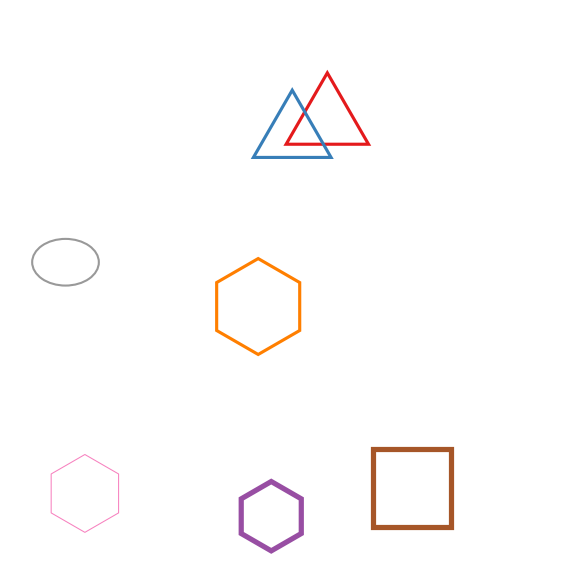[{"shape": "triangle", "thickness": 1.5, "radius": 0.41, "center": [0.567, 0.791]}, {"shape": "triangle", "thickness": 1.5, "radius": 0.39, "center": [0.506, 0.765]}, {"shape": "hexagon", "thickness": 2.5, "radius": 0.3, "center": [0.47, 0.105]}, {"shape": "hexagon", "thickness": 1.5, "radius": 0.42, "center": [0.447, 0.468]}, {"shape": "square", "thickness": 2.5, "radius": 0.34, "center": [0.713, 0.154]}, {"shape": "hexagon", "thickness": 0.5, "radius": 0.34, "center": [0.147, 0.145]}, {"shape": "oval", "thickness": 1, "radius": 0.29, "center": [0.113, 0.545]}]